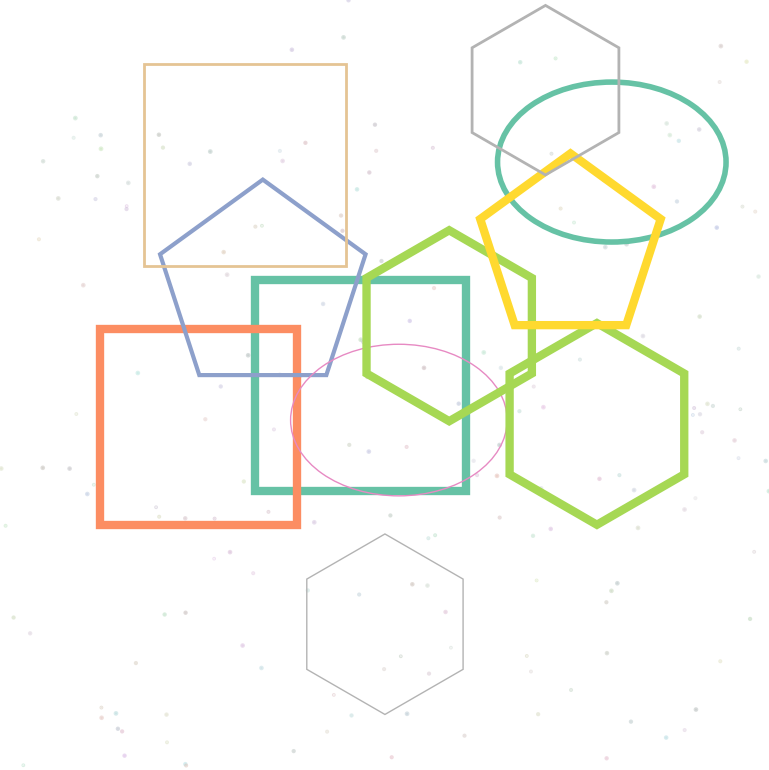[{"shape": "square", "thickness": 3, "radius": 0.69, "center": [0.468, 0.5]}, {"shape": "oval", "thickness": 2, "radius": 0.74, "center": [0.795, 0.79]}, {"shape": "square", "thickness": 3, "radius": 0.64, "center": [0.258, 0.445]}, {"shape": "pentagon", "thickness": 1.5, "radius": 0.7, "center": [0.341, 0.626]}, {"shape": "oval", "thickness": 0.5, "radius": 0.7, "center": [0.518, 0.454]}, {"shape": "hexagon", "thickness": 3, "radius": 0.62, "center": [0.583, 0.577]}, {"shape": "hexagon", "thickness": 3, "radius": 0.65, "center": [0.775, 0.449]}, {"shape": "pentagon", "thickness": 3, "radius": 0.62, "center": [0.741, 0.677]}, {"shape": "square", "thickness": 1, "radius": 0.66, "center": [0.319, 0.786]}, {"shape": "hexagon", "thickness": 0.5, "radius": 0.59, "center": [0.5, 0.189]}, {"shape": "hexagon", "thickness": 1, "radius": 0.55, "center": [0.708, 0.883]}]